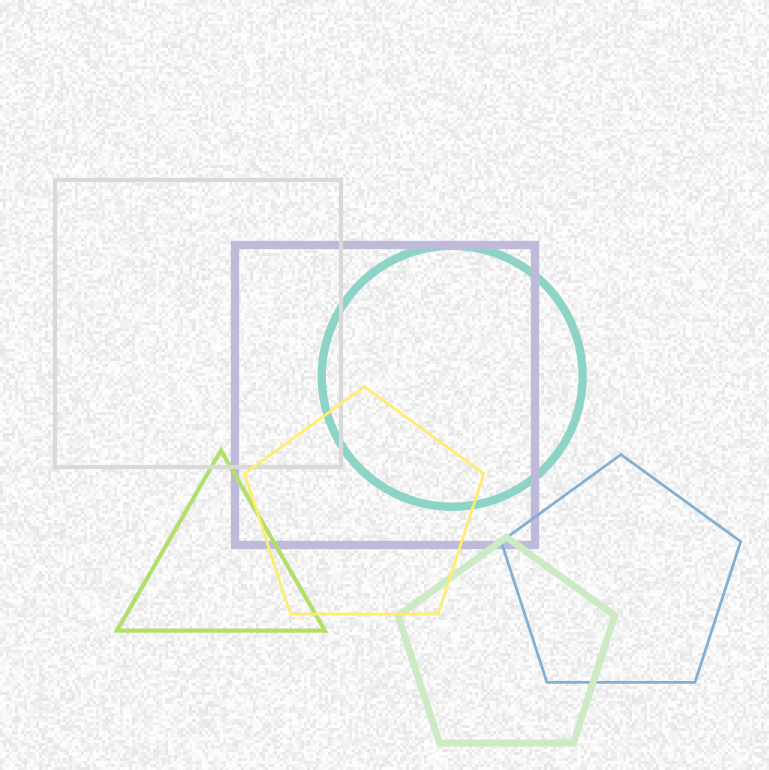[{"shape": "circle", "thickness": 3, "radius": 0.85, "center": [0.587, 0.511]}, {"shape": "square", "thickness": 3, "radius": 0.97, "center": [0.5, 0.487]}, {"shape": "pentagon", "thickness": 1, "radius": 0.82, "center": [0.806, 0.246]}, {"shape": "triangle", "thickness": 1.5, "radius": 0.78, "center": [0.287, 0.259]}, {"shape": "square", "thickness": 1.5, "radius": 0.93, "center": [0.257, 0.58]}, {"shape": "pentagon", "thickness": 2.5, "radius": 0.74, "center": [0.658, 0.155]}, {"shape": "pentagon", "thickness": 1, "radius": 0.82, "center": [0.473, 0.335]}]